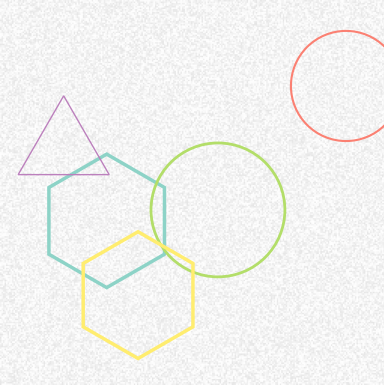[{"shape": "hexagon", "thickness": 2.5, "radius": 0.87, "center": [0.277, 0.426]}, {"shape": "circle", "thickness": 1.5, "radius": 0.72, "center": [0.899, 0.777]}, {"shape": "circle", "thickness": 2, "radius": 0.87, "center": [0.566, 0.455]}, {"shape": "triangle", "thickness": 1, "radius": 0.68, "center": [0.165, 0.615]}, {"shape": "hexagon", "thickness": 2.5, "radius": 0.82, "center": [0.359, 0.233]}]